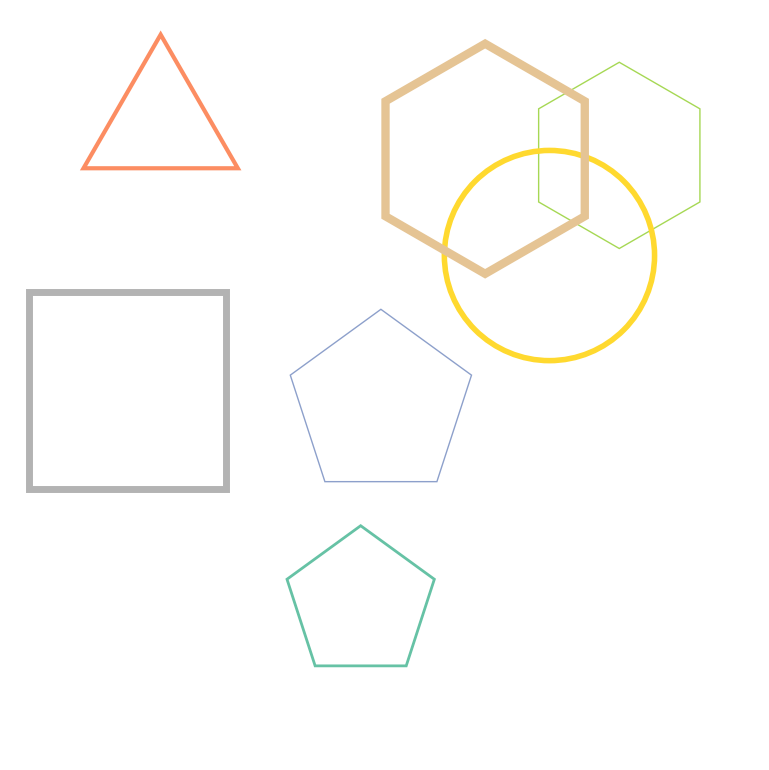[{"shape": "pentagon", "thickness": 1, "radius": 0.5, "center": [0.468, 0.217]}, {"shape": "triangle", "thickness": 1.5, "radius": 0.58, "center": [0.209, 0.839]}, {"shape": "pentagon", "thickness": 0.5, "radius": 0.62, "center": [0.495, 0.475]}, {"shape": "hexagon", "thickness": 0.5, "radius": 0.6, "center": [0.804, 0.798]}, {"shape": "circle", "thickness": 2, "radius": 0.68, "center": [0.714, 0.668]}, {"shape": "hexagon", "thickness": 3, "radius": 0.75, "center": [0.63, 0.794]}, {"shape": "square", "thickness": 2.5, "radius": 0.64, "center": [0.166, 0.493]}]